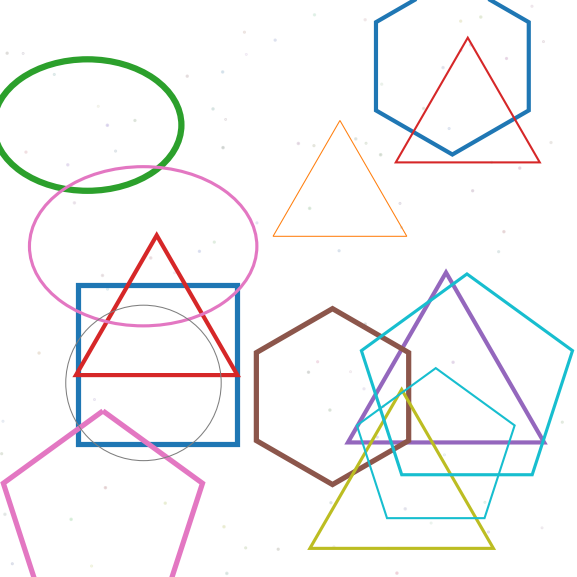[{"shape": "hexagon", "thickness": 2, "radius": 0.76, "center": [0.783, 0.884]}, {"shape": "square", "thickness": 2.5, "radius": 0.69, "center": [0.273, 0.368]}, {"shape": "triangle", "thickness": 0.5, "radius": 0.67, "center": [0.589, 0.657]}, {"shape": "oval", "thickness": 3, "radius": 0.81, "center": [0.151, 0.783]}, {"shape": "triangle", "thickness": 2, "radius": 0.81, "center": [0.271, 0.43]}, {"shape": "triangle", "thickness": 1, "radius": 0.72, "center": [0.81, 0.79]}, {"shape": "triangle", "thickness": 2, "radius": 0.98, "center": [0.772, 0.331]}, {"shape": "hexagon", "thickness": 2.5, "radius": 0.76, "center": [0.576, 0.312]}, {"shape": "oval", "thickness": 1.5, "radius": 0.98, "center": [0.248, 0.573]}, {"shape": "pentagon", "thickness": 2.5, "radius": 0.91, "center": [0.178, 0.106]}, {"shape": "circle", "thickness": 0.5, "radius": 0.67, "center": [0.248, 0.336]}, {"shape": "triangle", "thickness": 1.5, "radius": 0.92, "center": [0.696, 0.141]}, {"shape": "pentagon", "thickness": 1.5, "radius": 0.96, "center": [0.809, 0.333]}, {"shape": "pentagon", "thickness": 1, "radius": 0.72, "center": [0.755, 0.218]}]